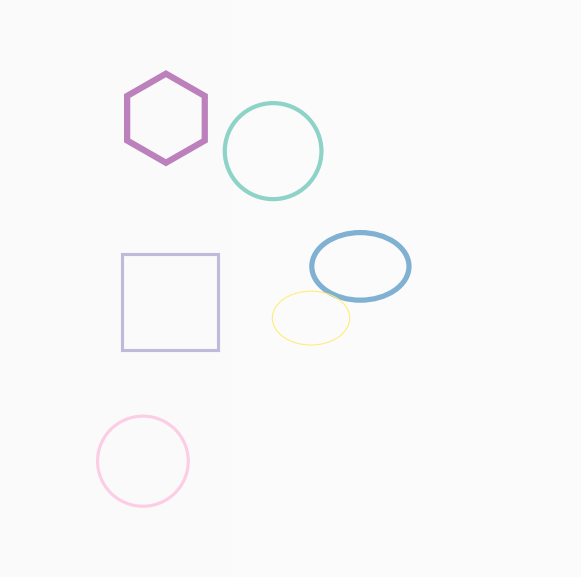[{"shape": "circle", "thickness": 2, "radius": 0.42, "center": [0.47, 0.737]}, {"shape": "square", "thickness": 1.5, "radius": 0.42, "center": [0.292, 0.476]}, {"shape": "oval", "thickness": 2.5, "radius": 0.42, "center": [0.62, 0.538]}, {"shape": "circle", "thickness": 1.5, "radius": 0.39, "center": [0.246, 0.201]}, {"shape": "hexagon", "thickness": 3, "radius": 0.39, "center": [0.286, 0.794]}, {"shape": "oval", "thickness": 0.5, "radius": 0.33, "center": [0.535, 0.448]}]